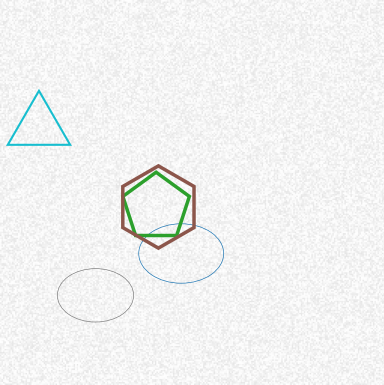[{"shape": "oval", "thickness": 0.5, "radius": 0.55, "center": [0.471, 0.342]}, {"shape": "pentagon", "thickness": 2.5, "radius": 0.45, "center": [0.405, 0.462]}, {"shape": "hexagon", "thickness": 2.5, "radius": 0.53, "center": [0.411, 0.462]}, {"shape": "oval", "thickness": 0.5, "radius": 0.5, "center": [0.248, 0.233]}, {"shape": "triangle", "thickness": 1.5, "radius": 0.47, "center": [0.101, 0.671]}]